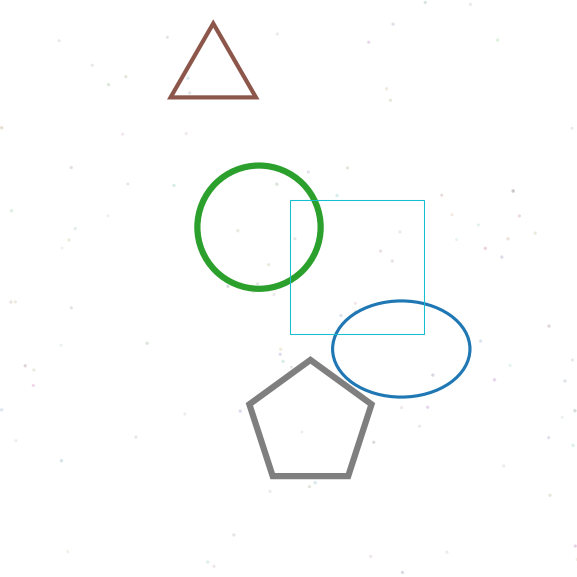[{"shape": "oval", "thickness": 1.5, "radius": 0.59, "center": [0.695, 0.395]}, {"shape": "circle", "thickness": 3, "radius": 0.53, "center": [0.448, 0.606]}, {"shape": "triangle", "thickness": 2, "radius": 0.43, "center": [0.369, 0.873]}, {"shape": "pentagon", "thickness": 3, "radius": 0.56, "center": [0.538, 0.265]}, {"shape": "square", "thickness": 0.5, "radius": 0.58, "center": [0.618, 0.537]}]